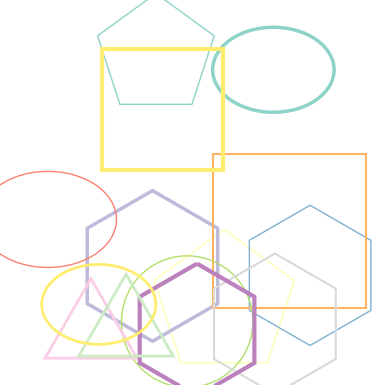[{"shape": "pentagon", "thickness": 1, "radius": 0.8, "center": [0.405, 0.858]}, {"shape": "oval", "thickness": 2.5, "radius": 0.79, "center": [0.71, 0.819]}, {"shape": "pentagon", "thickness": 1, "radius": 0.96, "center": [0.582, 0.213]}, {"shape": "hexagon", "thickness": 2.5, "radius": 0.98, "center": [0.396, 0.309]}, {"shape": "oval", "thickness": 1, "radius": 0.89, "center": [0.124, 0.43]}, {"shape": "hexagon", "thickness": 1, "radius": 0.91, "center": [0.805, 0.285]}, {"shape": "square", "thickness": 1.5, "radius": 1.0, "center": [0.752, 0.399]}, {"shape": "circle", "thickness": 1, "radius": 0.85, "center": [0.486, 0.165]}, {"shape": "triangle", "thickness": 2, "radius": 0.69, "center": [0.236, 0.139]}, {"shape": "hexagon", "thickness": 1.5, "radius": 0.91, "center": [0.714, 0.159]}, {"shape": "hexagon", "thickness": 3, "radius": 0.86, "center": [0.512, 0.143]}, {"shape": "triangle", "thickness": 2, "radius": 0.71, "center": [0.327, 0.146]}, {"shape": "square", "thickness": 3, "radius": 0.79, "center": [0.422, 0.715]}, {"shape": "oval", "thickness": 2, "radius": 0.74, "center": [0.257, 0.209]}]